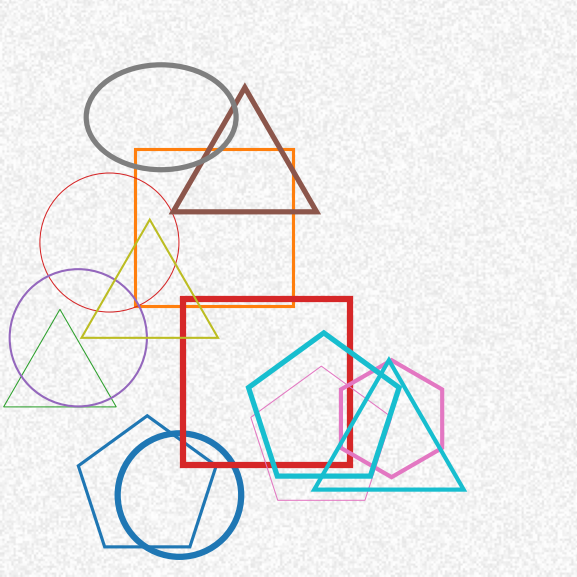[{"shape": "circle", "thickness": 3, "radius": 0.53, "center": [0.311, 0.142]}, {"shape": "pentagon", "thickness": 1.5, "radius": 0.63, "center": [0.255, 0.154]}, {"shape": "square", "thickness": 1.5, "radius": 0.68, "center": [0.37, 0.605]}, {"shape": "triangle", "thickness": 0.5, "radius": 0.56, "center": [0.104, 0.351]}, {"shape": "circle", "thickness": 0.5, "radius": 0.6, "center": [0.189, 0.579]}, {"shape": "square", "thickness": 3, "radius": 0.72, "center": [0.462, 0.338]}, {"shape": "circle", "thickness": 1, "radius": 0.59, "center": [0.136, 0.414]}, {"shape": "triangle", "thickness": 2.5, "radius": 0.72, "center": [0.424, 0.704]}, {"shape": "pentagon", "thickness": 0.5, "radius": 0.64, "center": [0.556, 0.237]}, {"shape": "hexagon", "thickness": 2, "radius": 0.51, "center": [0.678, 0.274]}, {"shape": "oval", "thickness": 2.5, "radius": 0.65, "center": [0.279, 0.796]}, {"shape": "triangle", "thickness": 1, "radius": 0.68, "center": [0.259, 0.482]}, {"shape": "pentagon", "thickness": 2.5, "radius": 0.69, "center": [0.561, 0.286]}, {"shape": "triangle", "thickness": 2, "radius": 0.75, "center": [0.673, 0.226]}]